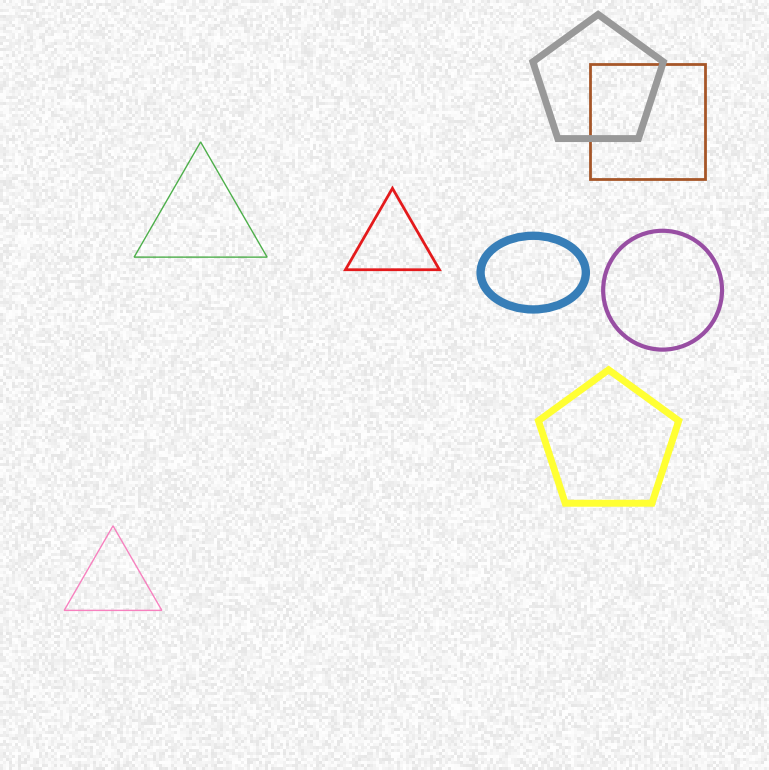[{"shape": "triangle", "thickness": 1, "radius": 0.35, "center": [0.51, 0.685]}, {"shape": "oval", "thickness": 3, "radius": 0.34, "center": [0.692, 0.646]}, {"shape": "triangle", "thickness": 0.5, "radius": 0.5, "center": [0.261, 0.716]}, {"shape": "circle", "thickness": 1.5, "radius": 0.39, "center": [0.861, 0.623]}, {"shape": "pentagon", "thickness": 2.5, "radius": 0.48, "center": [0.79, 0.424]}, {"shape": "square", "thickness": 1, "radius": 0.37, "center": [0.841, 0.842]}, {"shape": "triangle", "thickness": 0.5, "radius": 0.37, "center": [0.147, 0.244]}, {"shape": "pentagon", "thickness": 2.5, "radius": 0.45, "center": [0.777, 0.892]}]